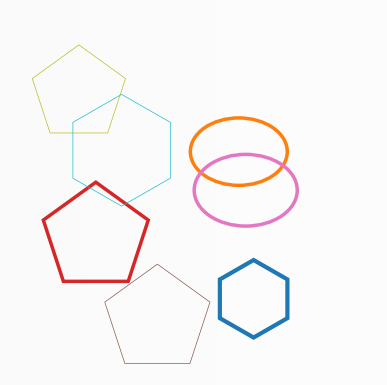[{"shape": "hexagon", "thickness": 3, "radius": 0.5, "center": [0.655, 0.224]}, {"shape": "oval", "thickness": 2.5, "radius": 0.63, "center": [0.616, 0.606]}, {"shape": "pentagon", "thickness": 2.5, "radius": 0.71, "center": [0.247, 0.384]}, {"shape": "pentagon", "thickness": 0.5, "radius": 0.71, "center": [0.406, 0.171]}, {"shape": "oval", "thickness": 2.5, "radius": 0.66, "center": [0.634, 0.506]}, {"shape": "pentagon", "thickness": 0.5, "radius": 0.63, "center": [0.204, 0.757]}, {"shape": "hexagon", "thickness": 0.5, "radius": 0.73, "center": [0.314, 0.61]}]